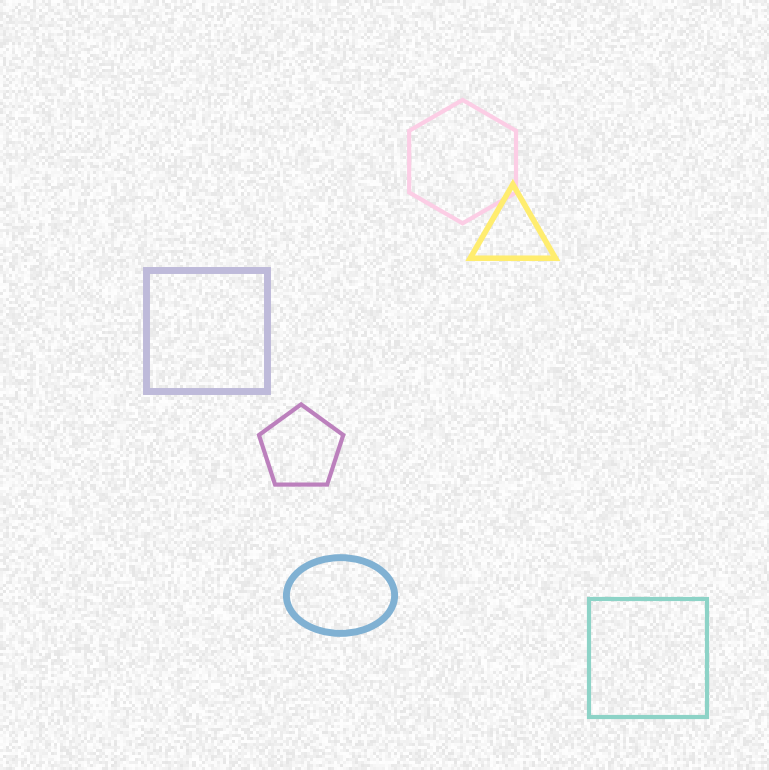[{"shape": "square", "thickness": 1.5, "radius": 0.38, "center": [0.842, 0.145]}, {"shape": "square", "thickness": 2.5, "radius": 0.39, "center": [0.268, 0.571]}, {"shape": "oval", "thickness": 2.5, "radius": 0.35, "center": [0.442, 0.227]}, {"shape": "hexagon", "thickness": 1.5, "radius": 0.4, "center": [0.601, 0.79]}, {"shape": "pentagon", "thickness": 1.5, "radius": 0.29, "center": [0.391, 0.417]}, {"shape": "triangle", "thickness": 2, "radius": 0.32, "center": [0.666, 0.697]}]